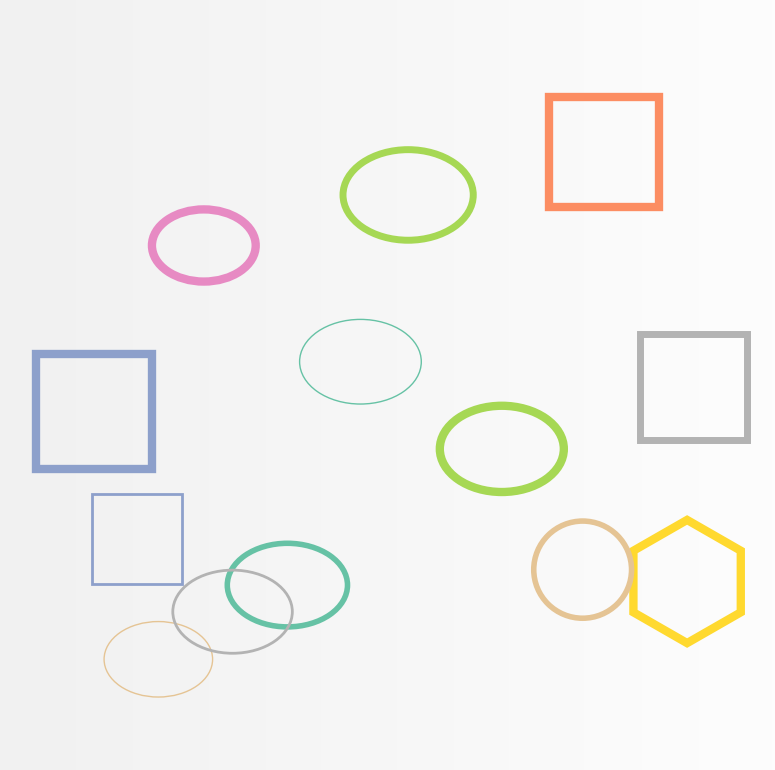[{"shape": "oval", "thickness": 2, "radius": 0.39, "center": [0.371, 0.24]}, {"shape": "oval", "thickness": 0.5, "radius": 0.39, "center": [0.465, 0.53]}, {"shape": "square", "thickness": 3, "radius": 0.36, "center": [0.779, 0.803]}, {"shape": "square", "thickness": 1, "radius": 0.29, "center": [0.176, 0.3]}, {"shape": "square", "thickness": 3, "radius": 0.37, "center": [0.121, 0.466]}, {"shape": "oval", "thickness": 3, "radius": 0.33, "center": [0.263, 0.681]}, {"shape": "oval", "thickness": 3, "radius": 0.4, "center": [0.648, 0.417]}, {"shape": "oval", "thickness": 2.5, "radius": 0.42, "center": [0.527, 0.747]}, {"shape": "hexagon", "thickness": 3, "radius": 0.4, "center": [0.887, 0.245]}, {"shape": "circle", "thickness": 2, "radius": 0.32, "center": [0.752, 0.26]}, {"shape": "oval", "thickness": 0.5, "radius": 0.35, "center": [0.204, 0.144]}, {"shape": "oval", "thickness": 1, "radius": 0.39, "center": [0.3, 0.206]}, {"shape": "square", "thickness": 2.5, "radius": 0.34, "center": [0.895, 0.497]}]